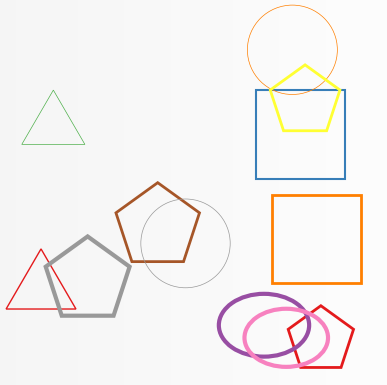[{"shape": "pentagon", "thickness": 2, "radius": 0.44, "center": [0.828, 0.117]}, {"shape": "triangle", "thickness": 1, "radius": 0.52, "center": [0.106, 0.249]}, {"shape": "square", "thickness": 1.5, "radius": 0.58, "center": [0.776, 0.65]}, {"shape": "triangle", "thickness": 0.5, "radius": 0.47, "center": [0.138, 0.672]}, {"shape": "oval", "thickness": 3, "radius": 0.58, "center": [0.681, 0.155]}, {"shape": "circle", "thickness": 0.5, "radius": 0.58, "center": [0.755, 0.871]}, {"shape": "square", "thickness": 2, "radius": 0.57, "center": [0.817, 0.379]}, {"shape": "pentagon", "thickness": 2, "radius": 0.47, "center": [0.787, 0.737]}, {"shape": "pentagon", "thickness": 2, "radius": 0.57, "center": [0.407, 0.412]}, {"shape": "oval", "thickness": 3, "radius": 0.54, "center": [0.739, 0.123]}, {"shape": "pentagon", "thickness": 3, "radius": 0.57, "center": [0.226, 0.272]}, {"shape": "circle", "thickness": 0.5, "radius": 0.58, "center": [0.479, 0.368]}]